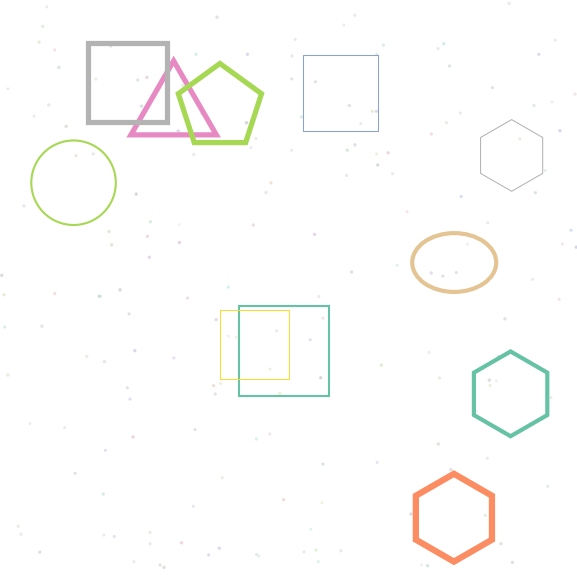[{"shape": "hexagon", "thickness": 2, "radius": 0.37, "center": [0.884, 0.317]}, {"shape": "square", "thickness": 1, "radius": 0.39, "center": [0.491, 0.392]}, {"shape": "hexagon", "thickness": 3, "radius": 0.38, "center": [0.786, 0.103]}, {"shape": "square", "thickness": 0.5, "radius": 0.33, "center": [0.589, 0.838]}, {"shape": "triangle", "thickness": 2.5, "radius": 0.43, "center": [0.301, 0.808]}, {"shape": "circle", "thickness": 1, "radius": 0.37, "center": [0.127, 0.683]}, {"shape": "pentagon", "thickness": 2.5, "radius": 0.38, "center": [0.381, 0.813]}, {"shape": "square", "thickness": 0.5, "radius": 0.3, "center": [0.441, 0.403]}, {"shape": "oval", "thickness": 2, "radius": 0.36, "center": [0.787, 0.545]}, {"shape": "hexagon", "thickness": 0.5, "radius": 0.31, "center": [0.886, 0.73]}, {"shape": "square", "thickness": 2.5, "radius": 0.34, "center": [0.22, 0.857]}]